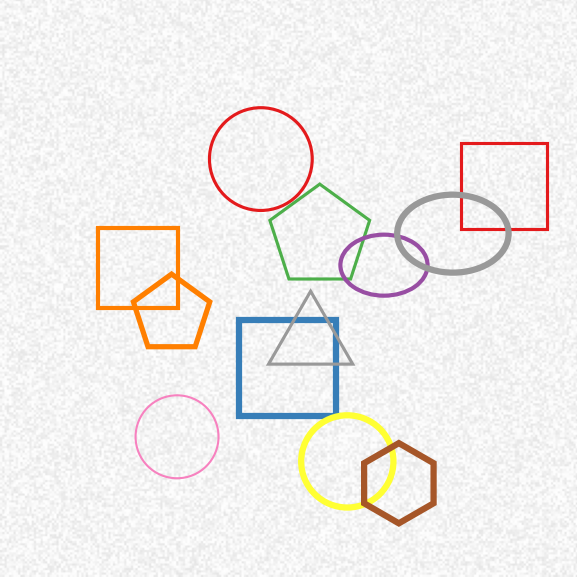[{"shape": "square", "thickness": 1.5, "radius": 0.37, "center": [0.873, 0.677]}, {"shape": "circle", "thickness": 1.5, "radius": 0.44, "center": [0.452, 0.724]}, {"shape": "square", "thickness": 3, "radius": 0.42, "center": [0.498, 0.362]}, {"shape": "pentagon", "thickness": 1.5, "radius": 0.45, "center": [0.554, 0.589]}, {"shape": "oval", "thickness": 2, "radius": 0.38, "center": [0.665, 0.54]}, {"shape": "square", "thickness": 2, "radius": 0.35, "center": [0.238, 0.534]}, {"shape": "pentagon", "thickness": 2.5, "radius": 0.35, "center": [0.297, 0.455]}, {"shape": "circle", "thickness": 3, "radius": 0.4, "center": [0.601, 0.2]}, {"shape": "hexagon", "thickness": 3, "radius": 0.35, "center": [0.691, 0.162]}, {"shape": "circle", "thickness": 1, "radius": 0.36, "center": [0.307, 0.243]}, {"shape": "triangle", "thickness": 1.5, "radius": 0.42, "center": [0.538, 0.411]}, {"shape": "oval", "thickness": 3, "radius": 0.48, "center": [0.784, 0.595]}]